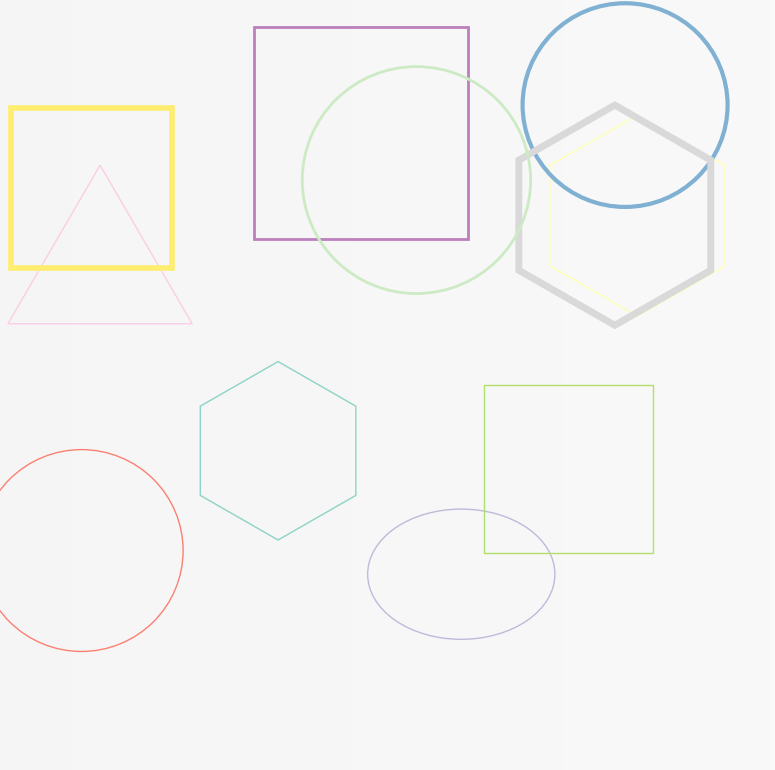[{"shape": "hexagon", "thickness": 0.5, "radius": 0.58, "center": [0.359, 0.415]}, {"shape": "hexagon", "thickness": 0.5, "radius": 0.65, "center": [0.823, 0.72]}, {"shape": "oval", "thickness": 0.5, "radius": 0.6, "center": [0.595, 0.254]}, {"shape": "circle", "thickness": 0.5, "radius": 0.66, "center": [0.105, 0.285]}, {"shape": "circle", "thickness": 1.5, "radius": 0.66, "center": [0.807, 0.864]}, {"shape": "square", "thickness": 0.5, "radius": 0.54, "center": [0.734, 0.391]}, {"shape": "triangle", "thickness": 0.5, "radius": 0.69, "center": [0.129, 0.648]}, {"shape": "hexagon", "thickness": 2.5, "radius": 0.71, "center": [0.793, 0.721]}, {"shape": "square", "thickness": 1, "radius": 0.69, "center": [0.466, 0.827]}, {"shape": "circle", "thickness": 1, "radius": 0.74, "center": [0.537, 0.766]}, {"shape": "square", "thickness": 2, "radius": 0.52, "center": [0.118, 0.756]}]